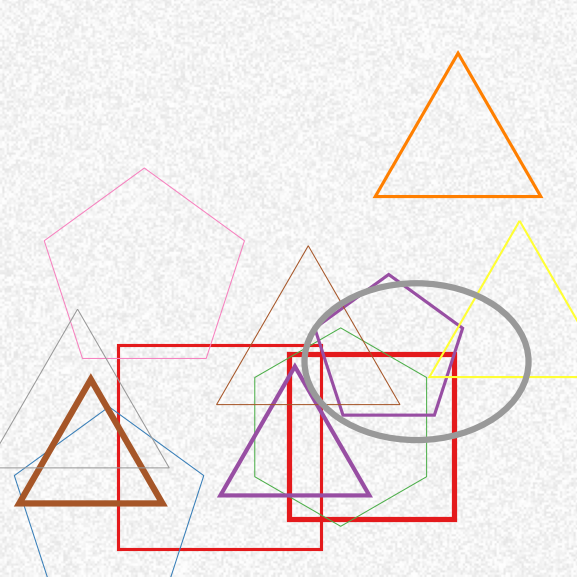[{"shape": "square", "thickness": 2.5, "radius": 0.71, "center": [0.643, 0.244]}, {"shape": "square", "thickness": 1.5, "radius": 0.88, "center": [0.381, 0.225]}, {"shape": "pentagon", "thickness": 0.5, "radius": 0.86, "center": [0.189, 0.122]}, {"shape": "hexagon", "thickness": 0.5, "radius": 0.86, "center": [0.59, 0.26]}, {"shape": "pentagon", "thickness": 1.5, "radius": 0.67, "center": [0.673, 0.389]}, {"shape": "triangle", "thickness": 2, "radius": 0.74, "center": [0.511, 0.216]}, {"shape": "triangle", "thickness": 1.5, "radius": 0.83, "center": [0.793, 0.742]}, {"shape": "triangle", "thickness": 1, "radius": 0.9, "center": [0.9, 0.436]}, {"shape": "triangle", "thickness": 3, "radius": 0.72, "center": [0.157, 0.199]}, {"shape": "triangle", "thickness": 0.5, "radius": 0.92, "center": [0.534, 0.39]}, {"shape": "pentagon", "thickness": 0.5, "radius": 0.91, "center": [0.25, 0.526]}, {"shape": "oval", "thickness": 3, "radius": 0.97, "center": [0.721, 0.373]}, {"shape": "triangle", "thickness": 0.5, "radius": 0.92, "center": [0.134, 0.281]}]